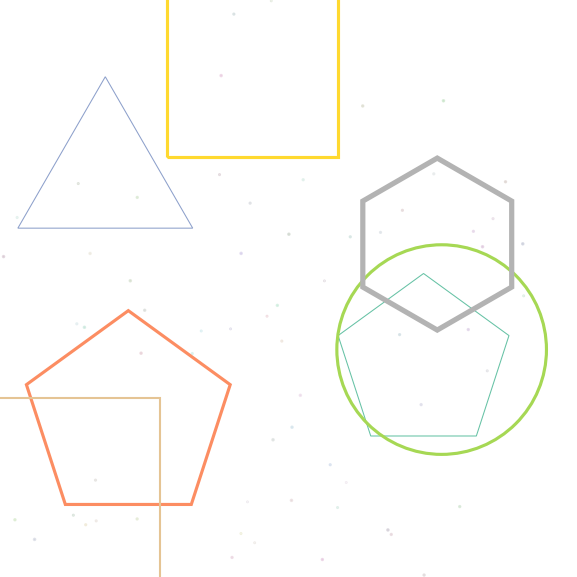[{"shape": "pentagon", "thickness": 0.5, "radius": 0.78, "center": [0.733, 0.37]}, {"shape": "pentagon", "thickness": 1.5, "radius": 0.93, "center": [0.222, 0.276]}, {"shape": "triangle", "thickness": 0.5, "radius": 0.87, "center": [0.182, 0.691]}, {"shape": "circle", "thickness": 1.5, "radius": 0.91, "center": [0.765, 0.394]}, {"shape": "square", "thickness": 1.5, "radius": 0.74, "center": [0.438, 0.875]}, {"shape": "square", "thickness": 1, "radius": 0.83, "center": [0.111, 0.143]}, {"shape": "hexagon", "thickness": 2.5, "radius": 0.74, "center": [0.757, 0.576]}]